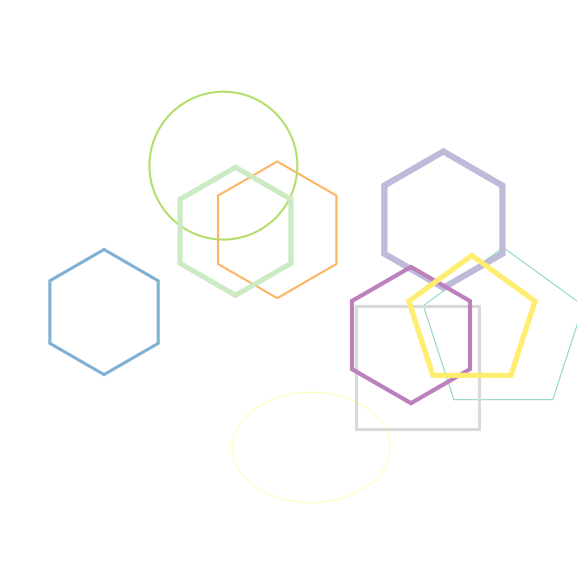[{"shape": "pentagon", "thickness": 0.5, "radius": 0.73, "center": [0.872, 0.425]}, {"shape": "oval", "thickness": 0.5, "radius": 0.68, "center": [0.539, 0.224]}, {"shape": "hexagon", "thickness": 3, "radius": 0.59, "center": [0.768, 0.619]}, {"shape": "hexagon", "thickness": 1.5, "radius": 0.54, "center": [0.18, 0.459]}, {"shape": "hexagon", "thickness": 1, "radius": 0.59, "center": [0.48, 0.601]}, {"shape": "circle", "thickness": 1, "radius": 0.64, "center": [0.387, 0.712]}, {"shape": "square", "thickness": 1.5, "radius": 0.53, "center": [0.723, 0.363]}, {"shape": "hexagon", "thickness": 2, "radius": 0.59, "center": [0.712, 0.419]}, {"shape": "hexagon", "thickness": 2.5, "radius": 0.55, "center": [0.408, 0.599]}, {"shape": "pentagon", "thickness": 2.5, "radius": 0.57, "center": [0.817, 0.442]}]